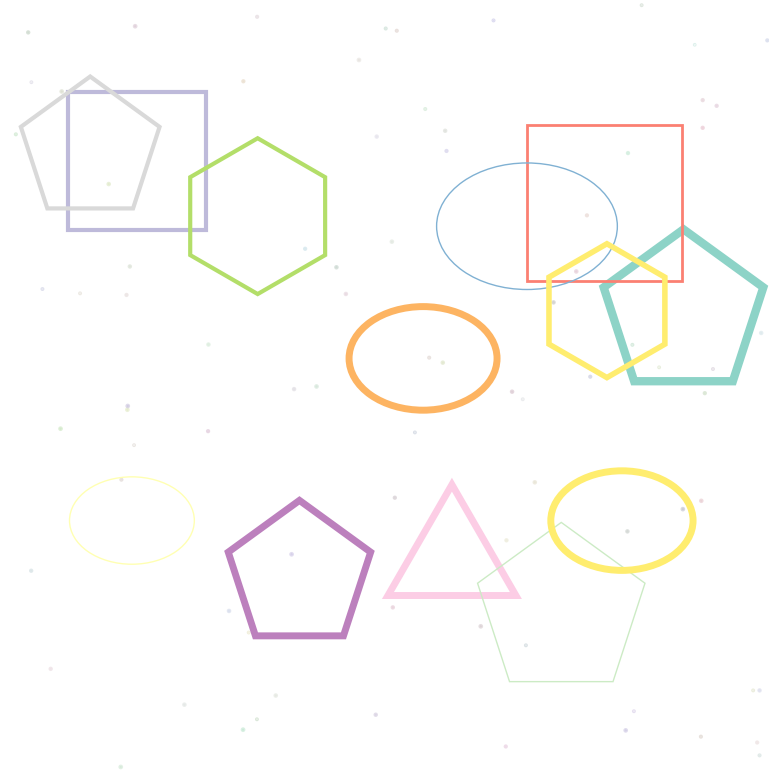[{"shape": "pentagon", "thickness": 3, "radius": 0.55, "center": [0.888, 0.593]}, {"shape": "oval", "thickness": 0.5, "radius": 0.41, "center": [0.171, 0.324]}, {"shape": "square", "thickness": 1.5, "radius": 0.45, "center": [0.178, 0.791]}, {"shape": "square", "thickness": 1, "radius": 0.5, "center": [0.785, 0.736]}, {"shape": "oval", "thickness": 0.5, "radius": 0.59, "center": [0.684, 0.706]}, {"shape": "oval", "thickness": 2.5, "radius": 0.48, "center": [0.549, 0.535]}, {"shape": "hexagon", "thickness": 1.5, "radius": 0.51, "center": [0.335, 0.719]}, {"shape": "triangle", "thickness": 2.5, "radius": 0.48, "center": [0.587, 0.275]}, {"shape": "pentagon", "thickness": 1.5, "radius": 0.47, "center": [0.117, 0.806]}, {"shape": "pentagon", "thickness": 2.5, "radius": 0.49, "center": [0.389, 0.253]}, {"shape": "pentagon", "thickness": 0.5, "radius": 0.57, "center": [0.729, 0.207]}, {"shape": "oval", "thickness": 2.5, "radius": 0.46, "center": [0.808, 0.324]}, {"shape": "hexagon", "thickness": 2, "radius": 0.43, "center": [0.788, 0.597]}]